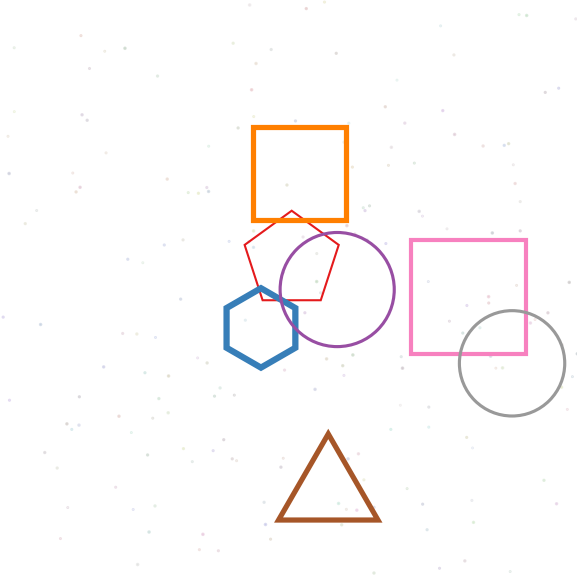[{"shape": "pentagon", "thickness": 1, "radius": 0.43, "center": [0.505, 0.549]}, {"shape": "hexagon", "thickness": 3, "radius": 0.34, "center": [0.452, 0.431]}, {"shape": "circle", "thickness": 1.5, "radius": 0.49, "center": [0.584, 0.498]}, {"shape": "square", "thickness": 2.5, "radius": 0.4, "center": [0.518, 0.698]}, {"shape": "triangle", "thickness": 2.5, "radius": 0.5, "center": [0.568, 0.148]}, {"shape": "square", "thickness": 2, "radius": 0.5, "center": [0.81, 0.485]}, {"shape": "circle", "thickness": 1.5, "radius": 0.46, "center": [0.887, 0.37]}]